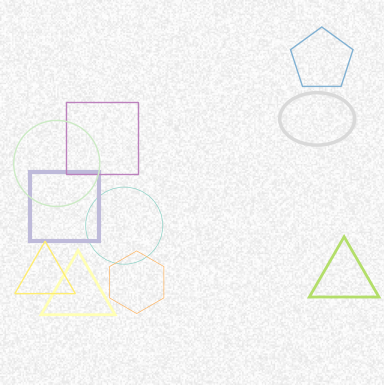[{"shape": "circle", "thickness": 0.5, "radius": 0.5, "center": [0.323, 0.414]}, {"shape": "triangle", "thickness": 2, "radius": 0.56, "center": [0.203, 0.238]}, {"shape": "square", "thickness": 3, "radius": 0.45, "center": [0.168, 0.464]}, {"shape": "pentagon", "thickness": 1, "radius": 0.43, "center": [0.836, 0.845]}, {"shape": "hexagon", "thickness": 0.5, "radius": 0.41, "center": [0.355, 0.267]}, {"shape": "triangle", "thickness": 2, "radius": 0.52, "center": [0.894, 0.281]}, {"shape": "oval", "thickness": 2.5, "radius": 0.49, "center": [0.824, 0.691]}, {"shape": "square", "thickness": 1, "radius": 0.47, "center": [0.264, 0.641]}, {"shape": "circle", "thickness": 1, "radius": 0.56, "center": [0.147, 0.575]}, {"shape": "triangle", "thickness": 1, "radius": 0.45, "center": [0.117, 0.283]}]